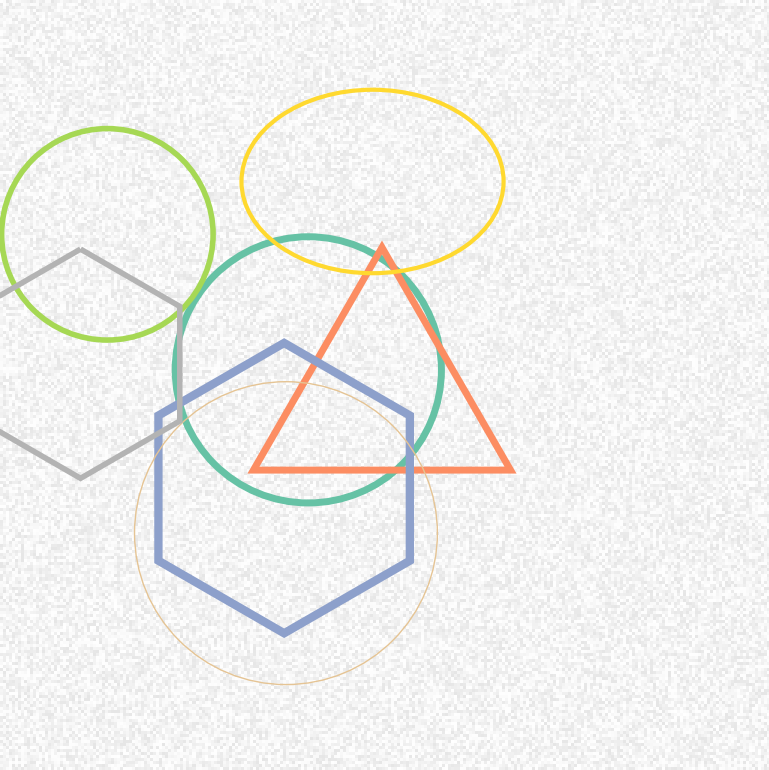[{"shape": "circle", "thickness": 2.5, "radius": 0.86, "center": [0.4, 0.52]}, {"shape": "triangle", "thickness": 2.5, "radius": 0.96, "center": [0.496, 0.486]}, {"shape": "hexagon", "thickness": 3, "radius": 0.94, "center": [0.369, 0.366]}, {"shape": "circle", "thickness": 2, "radius": 0.69, "center": [0.139, 0.696]}, {"shape": "oval", "thickness": 1.5, "radius": 0.85, "center": [0.484, 0.764]}, {"shape": "circle", "thickness": 0.5, "radius": 0.98, "center": [0.371, 0.308]}, {"shape": "hexagon", "thickness": 2, "radius": 0.74, "center": [0.105, 0.528]}]